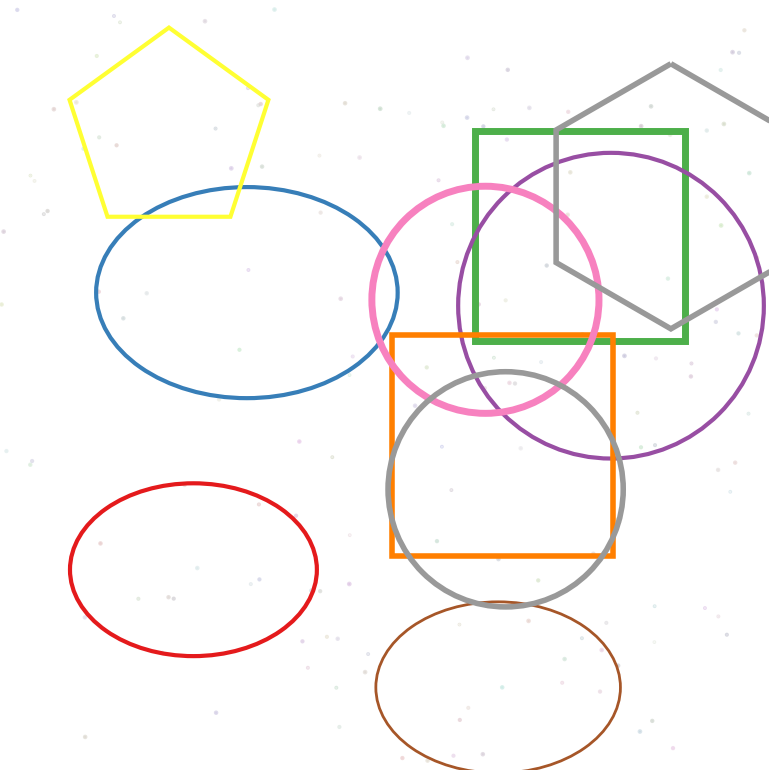[{"shape": "oval", "thickness": 1.5, "radius": 0.8, "center": [0.251, 0.26]}, {"shape": "oval", "thickness": 1.5, "radius": 0.98, "center": [0.321, 0.62]}, {"shape": "square", "thickness": 2.5, "radius": 0.68, "center": [0.753, 0.693]}, {"shape": "circle", "thickness": 1.5, "radius": 0.99, "center": [0.794, 0.603]}, {"shape": "square", "thickness": 2, "radius": 0.72, "center": [0.652, 0.421]}, {"shape": "pentagon", "thickness": 1.5, "radius": 0.68, "center": [0.219, 0.828]}, {"shape": "oval", "thickness": 1, "radius": 0.79, "center": [0.647, 0.107]}, {"shape": "circle", "thickness": 2.5, "radius": 0.74, "center": [0.63, 0.611]}, {"shape": "circle", "thickness": 2, "radius": 0.76, "center": [0.657, 0.365]}, {"shape": "hexagon", "thickness": 2, "radius": 0.86, "center": [0.871, 0.745]}]